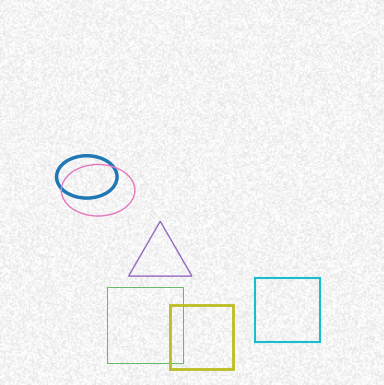[{"shape": "oval", "thickness": 2.5, "radius": 0.39, "center": [0.225, 0.54]}, {"shape": "square", "thickness": 0.5, "radius": 0.49, "center": [0.377, 0.155]}, {"shape": "triangle", "thickness": 1, "radius": 0.48, "center": [0.416, 0.33]}, {"shape": "oval", "thickness": 1, "radius": 0.48, "center": [0.255, 0.506]}, {"shape": "square", "thickness": 2, "radius": 0.41, "center": [0.523, 0.125]}, {"shape": "square", "thickness": 1.5, "radius": 0.42, "center": [0.746, 0.195]}]